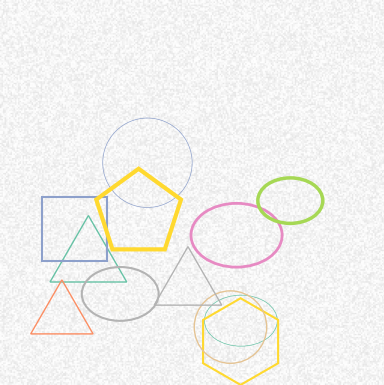[{"shape": "triangle", "thickness": 1, "radius": 0.58, "center": [0.23, 0.325]}, {"shape": "oval", "thickness": 0.5, "radius": 0.47, "center": [0.626, 0.167]}, {"shape": "triangle", "thickness": 1, "radius": 0.47, "center": [0.161, 0.179]}, {"shape": "circle", "thickness": 0.5, "radius": 0.58, "center": [0.383, 0.577]}, {"shape": "square", "thickness": 1.5, "radius": 0.42, "center": [0.194, 0.406]}, {"shape": "oval", "thickness": 2, "radius": 0.59, "center": [0.614, 0.389]}, {"shape": "oval", "thickness": 2.5, "radius": 0.42, "center": [0.754, 0.479]}, {"shape": "hexagon", "thickness": 1.5, "radius": 0.56, "center": [0.625, 0.113]}, {"shape": "pentagon", "thickness": 3, "radius": 0.58, "center": [0.36, 0.446]}, {"shape": "circle", "thickness": 1, "radius": 0.47, "center": [0.599, 0.15]}, {"shape": "triangle", "thickness": 1, "radius": 0.51, "center": [0.488, 0.258]}, {"shape": "oval", "thickness": 1.5, "radius": 0.5, "center": [0.312, 0.237]}]